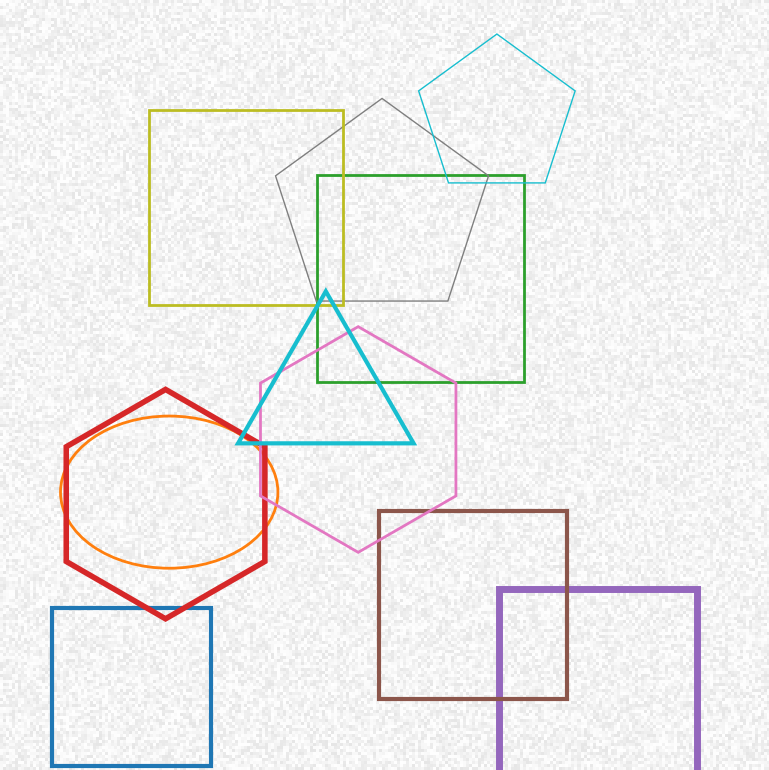[{"shape": "square", "thickness": 1.5, "radius": 0.51, "center": [0.171, 0.107]}, {"shape": "oval", "thickness": 1, "radius": 0.71, "center": [0.22, 0.361]}, {"shape": "square", "thickness": 1, "radius": 0.67, "center": [0.546, 0.638]}, {"shape": "hexagon", "thickness": 2, "radius": 0.74, "center": [0.215, 0.345]}, {"shape": "square", "thickness": 2.5, "radius": 0.64, "center": [0.777, 0.106]}, {"shape": "square", "thickness": 1.5, "radius": 0.61, "center": [0.614, 0.214]}, {"shape": "hexagon", "thickness": 1, "radius": 0.73, "center": [0.465, 0.429]}, {"shape": "pentagon", "thickness": 0.5, "radius": 0.73, "center": [0.496, 0.727]}, {"shape": "square", "thickness": 1, "radius": 0.63, "center": [0.319, 0.73]}, {"shape": "pentagon", "thickness": 0.5, "radius": 0.53, "center": [0.645, 0.849]}, {"shape": "triangle", "thickness": 1.5, "radius": 0.66, "center": [0.423, 0.49]}]